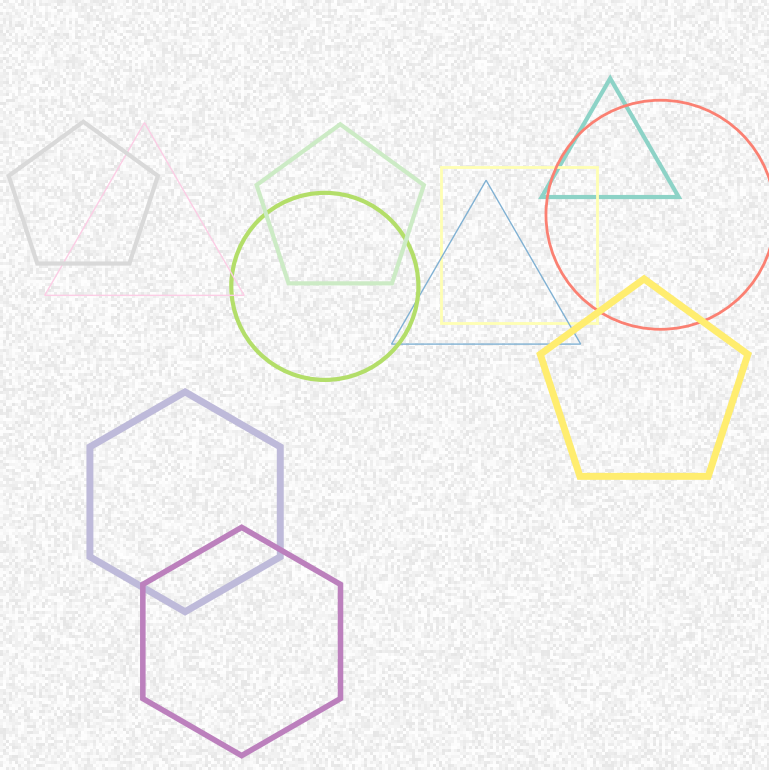[{"shape": "triangle", "thickness": 1.5, "radius": 0.51, "center": [0.792, 0.796]}, {"shape": "square", "thickness": 1, "radius": 0.51, "center": [0.674, 0.682]}, {"shape": "hexagon", "thickness": 2.5, "radius": 0.71, "center": [0.24, 0.348]}, {"shape": "circle", "thickness": 1, "radius": 0.74, "center": [0.858, 0.721]}, {"shape": "triangle", "thickness": 0.5, "radius": 0.71, "center": [0.631, 0.624]}, {"shape": "circle", "thickness": 1.5, "radius": 0.61, "center": [0.422, 0.628]}, {"shape": "triangle", "thickness": 0.5, "radius": 0.75, "center": [0.188, 0.691]}, {"shape": "pentagon", "thickness": 1.5, "radius": 0.51, "center": [0.108, 0.74]}, {"shape": "hexagon", "thickness": 2, "radius": 0.74, "center": [0.314, 0.167]}, {"shape": "pentagon", "thickness": 1.5, "radius": 0.57, "center": [0.442, 0.724]}, {"shape": "pentagon", "thickness": 2.5, "radius": 0.71, "center": [0.836, 0.496]}]